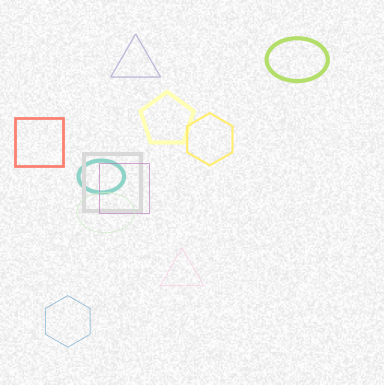[{"shape": "oval", "thickness": 3, "radius": 0.3, "center": [0.263, 0.541]}, {"shape": "pentagon", "thickness": 3, "radius": 0.36, "center": [0.434, 0.689]}, {"shape": "triangle", "thickness": 1, "radius": 0.37, "center": [0.352, 0.837]}, {"shape": "square", "thickness": 2, "radius": 0.31, "center": [0.102, 0.63]}, {"shape": "hexagon", "thickness": 0.5, "radius": 0.33, "center": [0.176, 0.165]}, {"shape": "oval", "thickness": 3, "radius": 0.4, "center": [0.772, 0.845]}, {"shape": "triangle", "thickness": 0.5, "radius": 0.33, "center": [0.473, 0.291]}, {"shape": "square", "thickness": 3, "radius": 0.37, "center": [0.292, 0.526]}, {"shape": "square", "thickness": 0.5, "radius": 0.33, "center": [0.322, 0.513]}, {"shape": "oval", "thickness": 0.5, "radius": 0.37, "center": [0.274, 0.448]}, {"shape": "hexagon", "thickness": 1.5, "radius": 0.34, "center": [0.545, 0.638]}]